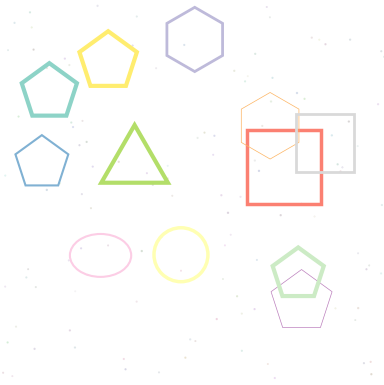[{"shape": "pentagon", "thickness": 3, "radius": 0.38, "center": [0.128, 0.761]}, {"shape": "circle", "thickness": 2.5, "radius": 0.35, "center": [0.47, 0.338]}, {"shape": "hexagon", "thickness": 2, "radius": 0.42, "center": [0.506, 0.898]}, {"shape": "square", "thickness": 2.5, "radius": 0.48, "center": [0.738, 0.567]}, {"shape": "pentagon", "thickness": 1.5, "radius": 0.36, "center": [0.109, 0.577]}, {"shape": "hexagon", "thickness": 0.5, "radius": 0.43, "center": [0.702, 0.673]}, {"shape": "triangle", "thickness": 3, "radius": 0.5, "center": [0.35, 0.575]}, {"shape": "oval", "thickness": 1.5, "radius": 0.4, "center": [0.261, 0.337]}, {"shape": "square", "thickness": 2, "radius": 0.37, "center": [0.844, 0.628]}, {"shape": "pentagon", "thickness": 0.5, "radius": 0.42, "center": [0.783, 0.217]}, {"shape": "pentagon", "thickness": 3, "radius": 0.35, "center": [0.775, 0.288]}, {"shape": "pentagon", "thickness": 3, "radius": 0.39, "center": [0.281, 0.84]}]